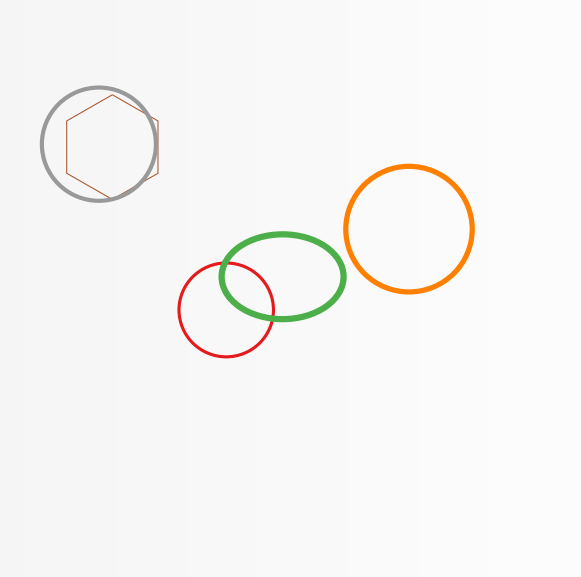[{"shape": "circle", "thickness": 1.5, "radius": 0.41, "center": [0.389, 0.462]}, {"shape": "oval", "thickness": 3, "radius": 0.52, "center": [0.486, 0.52]}, {"shape": "circle", "thickness": 2.5, "radius": 0.54, "center": [0.704, 0.602]}, {"shape": "hexagon", "thickness": 0.5, "radius": 0.45, "center": [0.193, 0.744]}, {"shape": "circle", "thickness": 2, "radius": 0.49, "center": [0.17, 0.749]}]